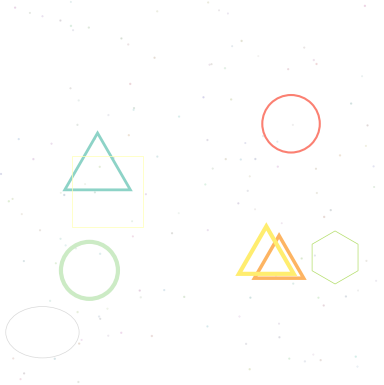[{"shape": "triangle", "thickness": 2, "radius": 0.49, "center": [0.253, 0.556]}, {"shape": "square", "thickness": 0.5, "radius": 0.46, "center": [0.279, 0.503]}, {"shape": "circle", "thickness": 1.5, "radius": 0.37, "center": [0.756, 0.679]}, {"shape": "triangle", "thickness": 2.5, "radius": 0.37, "center": [0.725, 0.314]}, {"shape": "hexagon", "thickness": 0.5, "radius": 0.34, "center": [0.87, 0.331]}, {"shape": "oval", "thickness": 0.5, "radius": 0.48, "center": [0.11, 0.137]}, {"shape": "circle", "thickness": 3, "radius": 0.37, "center": [0.232, 0.298]}, {"shape": "triangle", "thickness": 3, "radius": 0.41, "center": [0.692, 0.33]}]